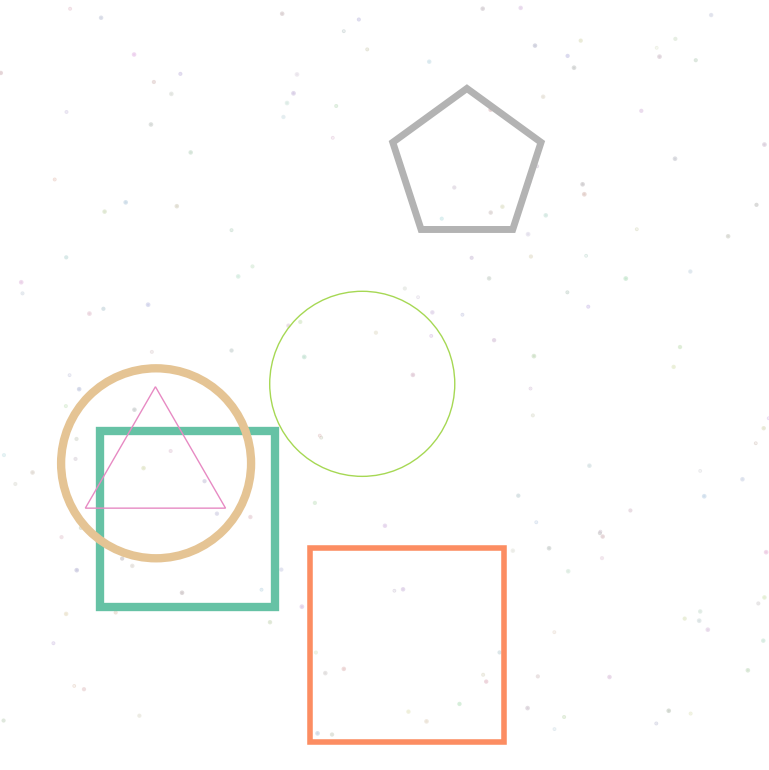[{"shape": "square", "thickness": 3, "radius": 0.57, "center": [0.243, 0.326]}, {"shape": "square", "thickness": 2, "radius": 0.63, "center": [0.529, 0.162]}, {"shape": "triangle", "thickness": 0.5, "radius": 0.53, "center": [0.202, 0.393]}, {"shape": "circle", "thickness": 0.5, "radius": 0.6, "center": [0.47, 0.502]}, {"shape": "circle", "thickness": 3, "radius": 0.62, "center": [0.203, 0.398]}, {"shape": "pentagon", "thickness": 2.5, "radius": 0.51, "center": [0.606, 0.784]}]